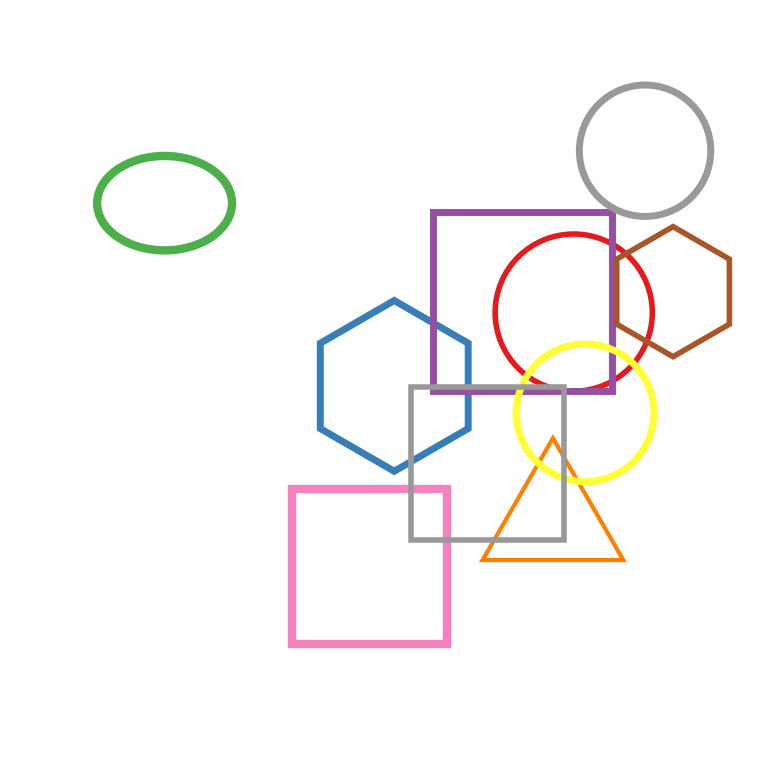[{"shape": "circle", "thickness": 2, "radius": 0.51, "center": [0.745, 0.594]}, {"shape": "hexagon", "thickness": 2.5, "radius": 0.55, "center": [0.512, 0.499]}, {"shape": "oval", "thickness": 3, "radius": 0.44, "center": [0.214, 0.736]}, {"shape": "square", "thickness": 2.5, "radius": 0.58, "center": [0.678, 0.608]}, {"shape": "triangle", "thickness": 1.5, "radius": 0.53, "center": [0.718, 0.325]}, {"shape": "circle", "thickness": 2.5, "radius": 0.45, "center": [0.76, 0.464]}, {"shape": "hexagon", "thickness": 2, "radius": 0.42, "center": [0.874, 0.621]}, {"shape": "square", "thickness": 3, "radius": 0.51, "center": [0.48, 0.264]}, {"shape": "circle", "thickness": 2.5, "radius": 0.43, "center": [0.838, 0.804]}, {"shape": "square", "thickness": 2, "radius": 0.5, "center": [0.633, 0.398]}]